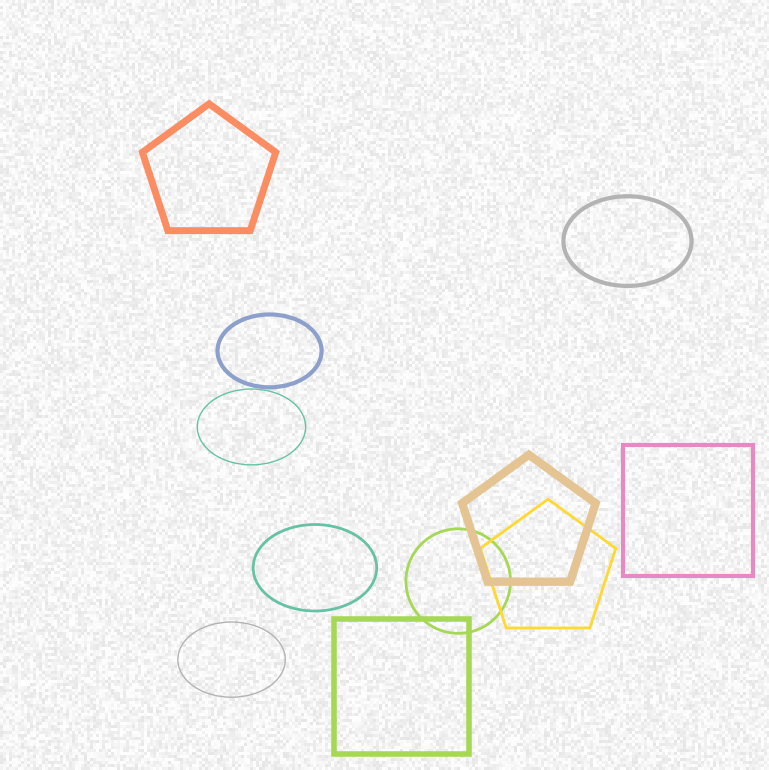[{"shape": "oval", "thickness": 0.5, "radius": 0.35, "center": [0.327, 0.446]}, {"shape": "oval", "thickness": 1, "radius": 0.4, "center": [0.409, 0.263]}, {"shape": "pentagon", "thickness": 2.5, "radius": 0.46, "center": [0.272, 0.774]}, {"shape": "oval", "thickness": 1.5, "radius": 0.34, "center": [0.35, 0.544]}, {"shape": "square", "thickness": 1.5, "radius": 0.42, "center": [0.894, 0.337]}, {"shape": "square", "thickness": 2, "radius": 0.44, "center": [0.521, 0.109]}, {"shape": "circle", "thickness": 1, "radius": 0.34, "center": [0.595, 0.245]}, {"shape": "pentagon", "thickness": 1, "radius": 0.46, "center": [0.712, 0.259]}, {"shape": "pentagon", "thickness": 3, "radius": 0.46, "center": [0.687, 0.318]}, {"shape": "oval", "thickness": 1.5, "radius": 0.42, "center": [0.815, 0.687]}, {"shape": "oval", "thickness": 0.5, "radius": 0.35, "center": [0.301, 0.143]}]